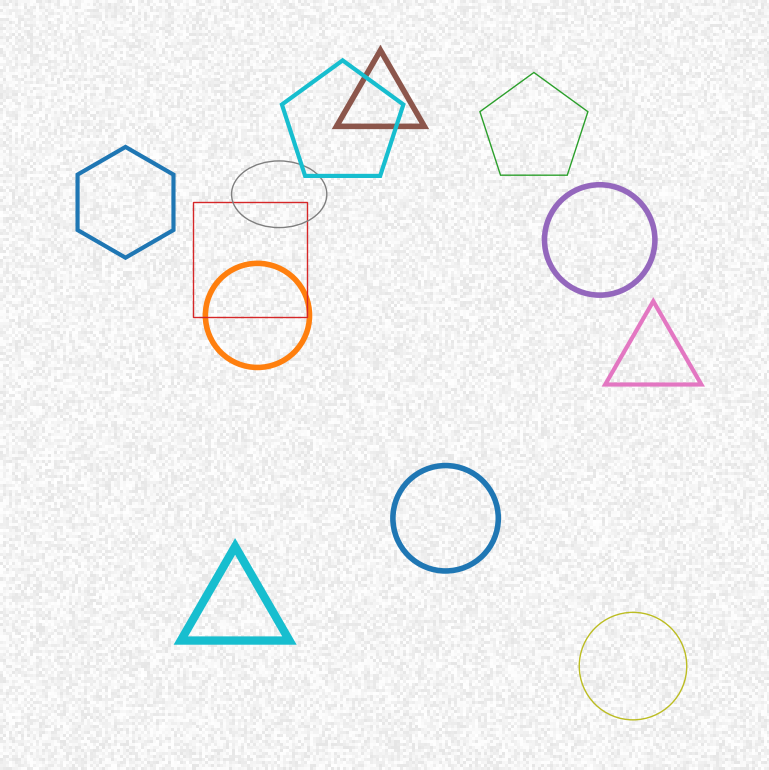[{"shape": "circle", "thickness": 2, "radius": 0.34, "center": [0.579, 0.327]}, {"shape": "hexagon", "thickness": 1.5, "radius": 0.36, "center": [0.163, 0.737]}, {"shape": "circle", "thickness": 2, "radius": 0.34, "center": [0.334, 0.59]}, {"shape": "pentagon", "thickness": 0.5, "radius": 0.37, "center": [0.693, 0.832]}, {"shape": "square", "thickness": 0.5, "radius": 0.37, "center": [0.325, 0.663]}, {"shape": "circle", "thickness": 2, "radius": 0.36, "center": [0.779, 0.688]}, {"shape": "triangle", "thickness": 2, "radius": 0.33, "center": [0.494, 0.869]}, {"shape": "triangle", "thickness": 1.5, "radius": 0.36, "center": [0.848, 0.537]}, {"shape": "oval", "thickness": 0.5, "radius": 0.31, "center": [0.363, 0.748]}, {"shape": "circle", "thickness": 0.5, "radius": 0.35, "center": [0.822, 0.135]}, {"shape": "pentagon", "thickness": 1.5, "radius": 0.41, "center": [0.445, 0.839]}, {"shape": "triangle", "thickness": 3, "radius": 0.41, "center": [0.305, 0.209]}]